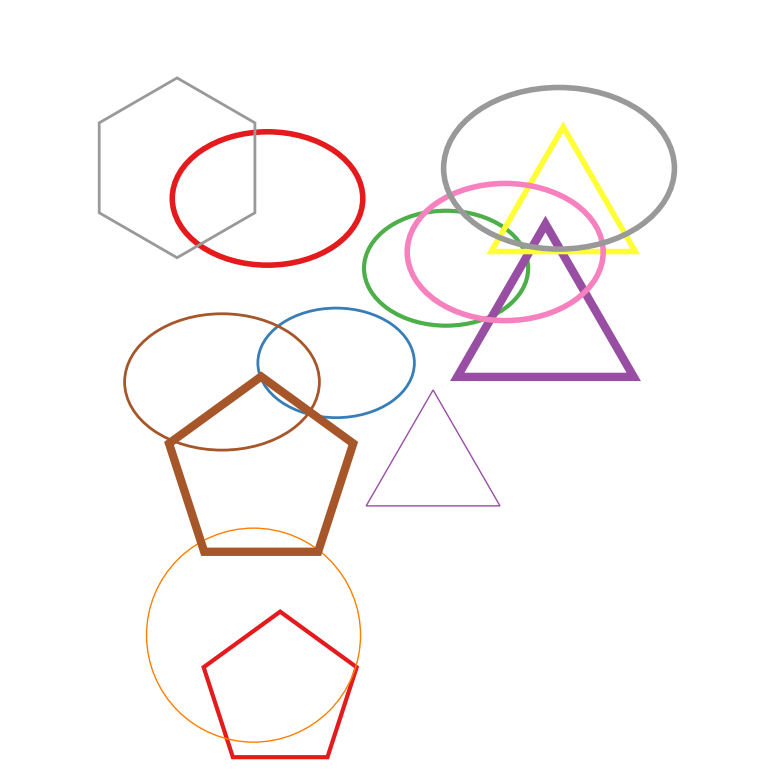[{"shape": "oval", "thickness": 2, "radius": 0.62, "center": [0.347, 0.742]}, {"shape": "pentagon", "thickness": 1.5, "radius": 0.52, "center": [0.364, 0.101]}, {"shape": "oval", "thickness": 1, "radius": 0.51, "center": [0.437, 0.529]}, {"shape": "oval", "thickness": 1.5, "radius": 0.53, "center": [0.579, 0.652]}, {"shape": "triangle", "thickness": 3, "radius": 0.66, "center": [0.708, 0.577]}, {"shape": "triangle", "thickness": 0.5, "radius": 0.5, "center": [0.562, 0.393]}, {"shape": "circle", "thickness": 0.5, "radius": 0.69, "center": [0.329, 0.175]}, {"shape": "triangle", "thickness": 2, "radius": 0.54, "center": [0.731, 0.727]}, {"shape": "pentagon", "thickness": 3, "radius": 0.63, "center": [0.339, 0.385]}, {"shape": "oval", "thickness": 1, "radius": 0.63, "center": [0.288, 0.504]}, {"shape": "oval", "thickness": 2, "radius": 0.64, "center": [0.656, 0.673]}, {"shape": "hexagon", "thickness": 1, "radius": 0.58, "center": [0.23, 0.782]}, {"shape": "oval", "thickness": 2, "radius": 0.75, "center": [0.726, 0.781]}]